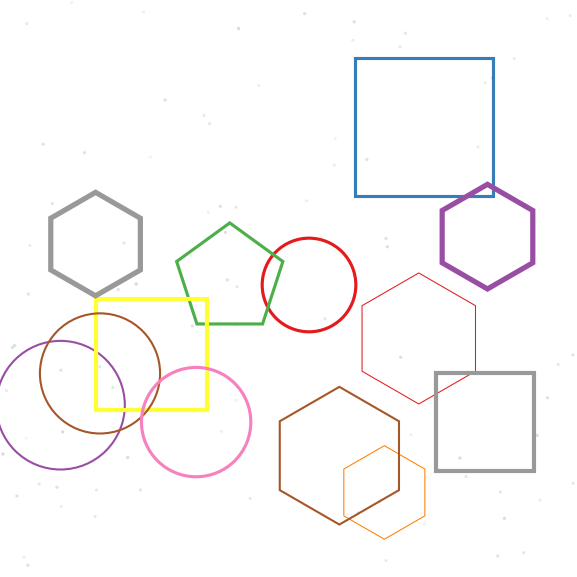[{"shape": "hexagon", "thickness": 0.5, "radius": 0.57, "center": [0.725, 0.413]}, {"shape": "circle", "thickness": 1.5, "radius": 0.41, "center": [0.535, 0.506]}, {"shape": "square", "thickness": 1.5, "radius": 0.6, "center": [0.735, 0.779]}, {"shape": "pentagon", "thickness": 1.5, "radius": 0.48, "center": [0.398, 0.516]}, {"shape": "circle", "thickness": 1, "radius": 0.56, "center": [0.105, 0.298]}, {"shape": "hexagon", "thickness": 2.5, "radius": 0.45, "center": [0.844, 0.589]}, {"shape": "hexagon", "thickness": 0.5, "radius": 0.41, "center": [0.666, 0.146]}, {"shape": "square", "thickness": 2, "radius": 0.48, "center": [0.262, 0.386]}, {"shape": "hexagon", "thickness": 1, "radius": 0.6, "center": [0.588, 0.21]}, {"shape": "circle", "thickness": 1, "radius": 0.52, "center": [0.173, 0.353]}, {"shape": "circle", "thickness": 1.5, "radius": 0.47, "center": [0.34, 0.268]}, {"shape": "square", "thickness": 2, "radius": 0.42, "center": [0.839, 0.268]}, {"shape": "hexagon", "thickness": 2.5, "radius": 0.45, "center": [0.165, 0.576]}]